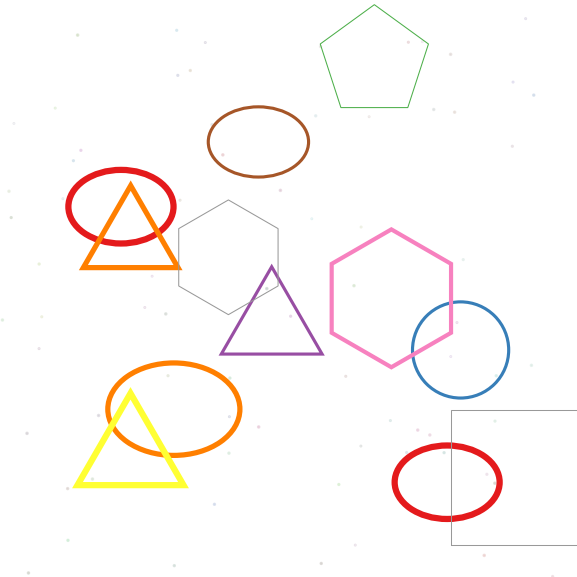[{"shape": "oval", "thickness": 3, "radius": 0.45, "center": [0.774, 0.164]}, {"shape": "oval", "thickness": 3, "radius": 0.46, "center": [0.209, 0.641]}, {"shape": "circle", "thickness": 1.5, "radius": 0.42, "center": [0.798, 0.393]}, {"shape": "pentagon", "thickness": 0.5, "radius": 0.49, "center": [0.648, 0.893]}, {"shape": "triangle", "thickness": 1.5, "radius": 0.5, "center": [0.47, 0.436]}, {"shape": "oval", "thickness": 2.5, "radius": 0.57, "center": [0.301, 0.291]}, {"shape": "triangle", "thickness": 2.5, "radius": 0.47, "center": [0.226, 0.583]}, {"shape": "triangle", "thickness": 3, "radius": 0.53, "center": [0.226, 0.212]}, {"shape": "oval", "thickness": 1.5, "radius": 0.43, "center": [0.447, 0.753]}, {"shape": "hexagon", "thickness": 2, "radius": 0.6, "center": [0.678, 0.483]}, {"shape": "square", "thickness": 0.5, "radius": 0.58, "center": [0.898, 0.172]}, {"shape": "hexagon", "thickness": 0.5, "radius": 0.5, "center": [0.395, 0.554]}]